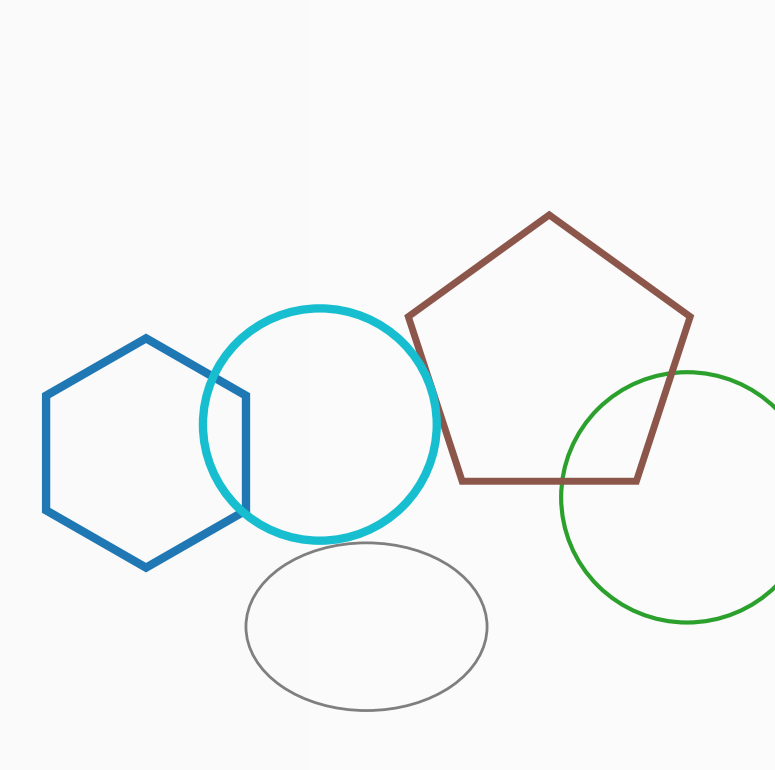[{"shape": "hexagon", "thickness": 3, "radius": 0.74, "center": [0.188, 0.412]}, {"shape": "circle", "thickness": 1.5, "radius": 0.81, "center": [0.887, 0.354]}, {"shape": "pentagon", "thickness": 2.5, "radius": 0.96, "center": [0.709, 0.53]}, {"shape": "oval", "thickness": 1, "radius": 0.78, "center": [0.473, 0.186]}, {"shape": "circle", "thickness": 3, "radius": 0.75, "center": [0.413, 0.449]}]